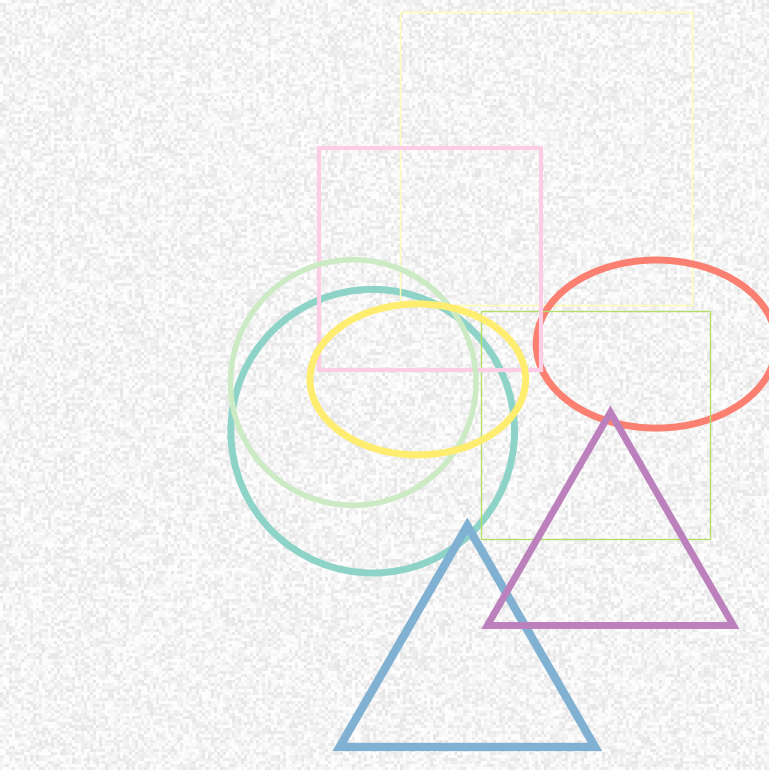[{"shape": "circle", "thickness": 2.5, "radius": 0.92, "center": [0.484, 0.44]}, {"shape": "square", "thickness": 0.5, "radius": 0.95, "center": [0.709, 0.794]}, {"shape": "oval", "thickness": 2.5, "radius": 0.78, "center": [0.852, 0.553]}, {"shape": "triangle", "thickness": 3, "radius": 0.96, "center": [0.607, 0.126]}, {"shape": "square", "thickness": 0.5, "radius": 0.74, "center": [0.773, 0.448]}, {"shape": "square", "thickness": 1.5, "radius": 0.72, "center": [0.559, 0.663]}, {"shape": "triangle", "thickness": 2.5, "radius": 0.92, "center": [0.793, 0.28]}, {"shape": "circle", "thickness": 2, "radius": 0.8, "center": [0.459, 0.503]}, {"shape": "oval", "thickness": 2.5, "radius": 0.7, "center": [0.543, 0.507]}]